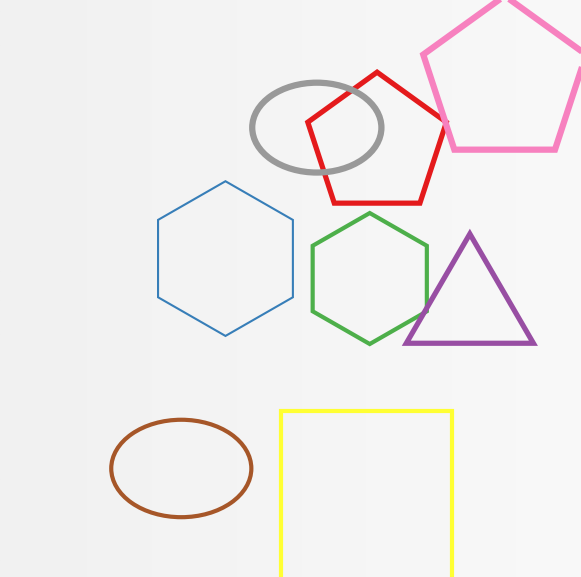[{"shape": "pentagon", "thickness": 2.5, "radius": 0.63, "center": [0.649, 0.749]}, {"shape": "hexagon", "thickness": 1, "radius": 0.67, "center": [0.388, 0.551]}, {"shape": "hexagon", "thickness": 2, "radius": 0.57, "center": [0.636, 0.517]}, {"shape": "triangle", "thickness": 2.5, "radius": 0.63, "center": [0.808, 0.468]}, {"shape": "square", "thickness": 2, "radius": 0.74, "center": [0.631, 0.14]}, {"shape": "oval", "thickness": 2, "radius": 0.6, "center": [0.312, 0.188]}, {"shape": "pentagon", "thickness": 3, "radius": 0.74, "center": [0.868, 0.859]}, {"shape": "oval", "thickness": 3, "radius": 0.56, "center": [0.545, 0.778]}]